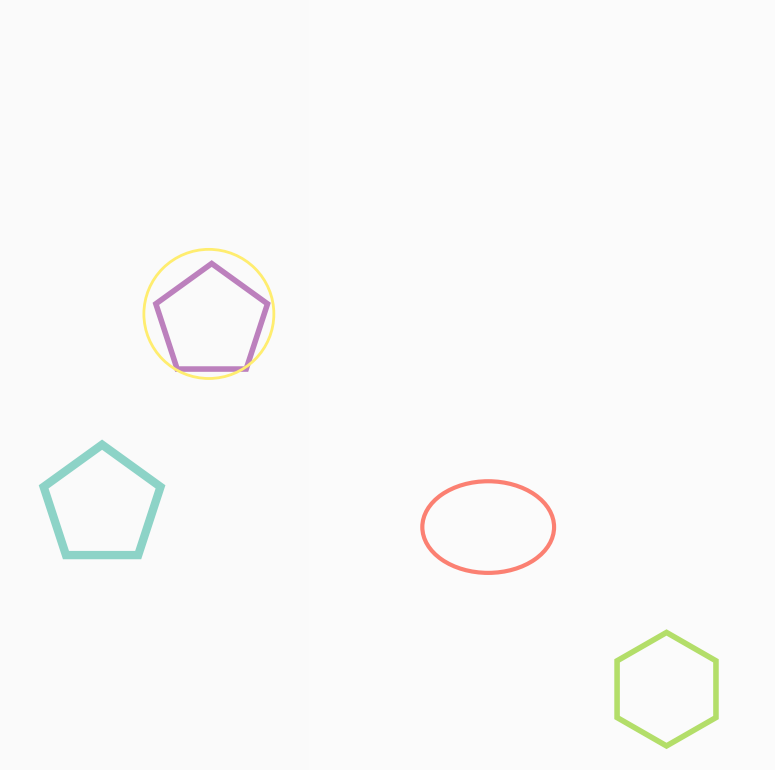[{"shape": "pentagon", "thickness": 3, "radius": 0.4, "center": [0.132, 0.343]}, {"shape": "oval", "thickness": 1.5, "radius": 0.42, "center": [0.63, 0.316]}, {"shape": "hexagon", "thickness": 2, "radius": 0.37, "center": [0.86, 0.105]}, {"shape": "pentagon", "thickness": 2, "radius": 0.38, "center": [0.273, 0.582]}, {"shape": "circle", "thickness": 1, "radius": 0.42, "center": [0.27, 0.592]}]